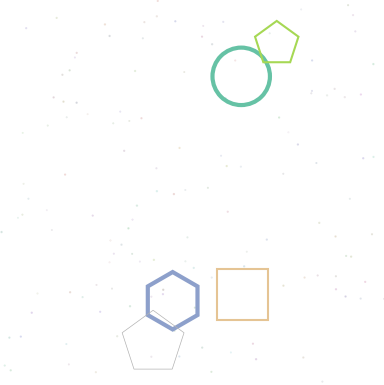[{"shape": "circle", "thickness": 3, "radius": 0.37, "center": [0.627, 0.802]}, {"shape": "hexagon", "thickness": 3, "radius": 0.37, "center": [0.448, 0.219]}, {"shape": "pentagon", "thickness": 1.5, "radius": 0.3, "center": [0.719, 0.886]}, {"shape": "square", "thickness": 1.5, "radius": 0.33, "center": [0.629, 0.235]}, {"shape": "pentagon", "thickness": 0.5, "radius": 0.42, "center": [0.398, 0.11]}]